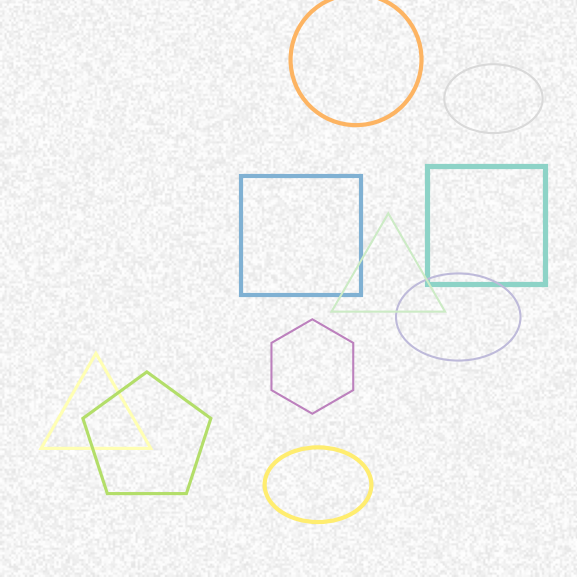[{"shape": "square", "thickness": 2.5, "radius": 0.51, "center": [0.842, 0.609]}, {"shape": "triangle", "thickness": 1.5, "radius": 0.55, "center": [0.166, 0.278]}, {"shape": "oval", "thickness": 1, "radius": 0.54, "center": [0.794, 0.45]}, {"shape": "square", "thickness": 2, "radius": 0.52, "center": [0.521, 0.592]}, {"shape": "circle", "thickness": 2, "radius": 0.57, "center": [0.617, 0.896]}, {"shape": "pentagon", "thickness": 1.5, "radius": 0.58, "center": [0.254, 0.239]}, {"shape": "oval", "thickness": 1, "radius": 0.43, "center": [0.855, 0.828]}, {"shape": "hexagon", "thickness": 1, "radius": 0.41, "center": [0.541, 0.364]}, {"shape": "triangle", "thickness": 1, "radius": 0.57, "center": [0.672, 0.516]}, {"shape": "oval", "thickness": 2, "radius": 0.46, "center": [0.551, 0.16]}]